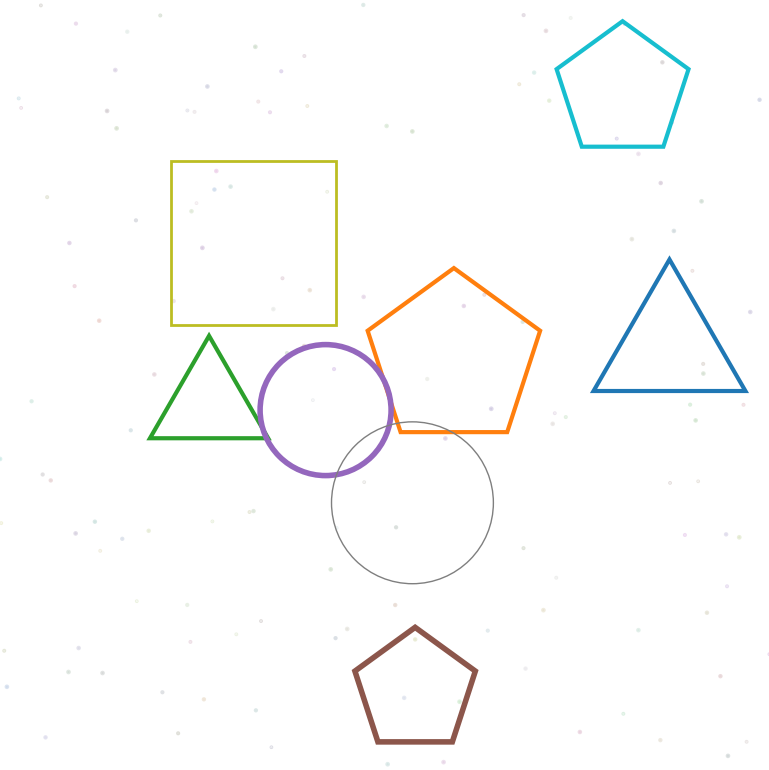[{"shape": "triangle", "thickness": 1.5, "radius": 0.57, "center": [0.869, 0.549]}, {"shape": "pentagon", "thickness": 1.5, "radius": 0.59, "center": [0.589, 0.534]}, {"shape": "triangle", "thickness": 1.5, "radius": 0.44, "center": [0.272, 0.475]}, {"shape": "circle", "thickness": 2, "radius": 0.43, "center": [0.423, 0.467]}, {"shape": "pentagon", "thickness": 2, "radius": 0.41, "center": [0.539, 0.103]}, {"shape": "circle", "thickness": 0.5, "radius": 0.53, "center": [0.536, 0.347]}, {"shape": "square", "thickness": 1, "radius": 0.53, "center": [0.329, 0.684]}, {"shape": "pentagon", "thickness": 1.5, "radius": 0.45, "center": [0.809, 0.882]}]